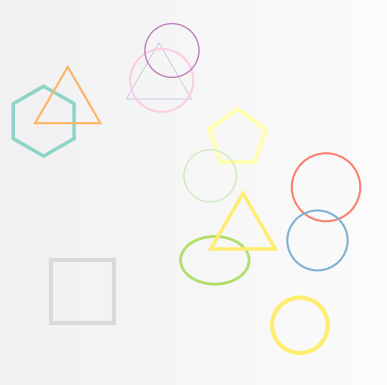[{"shape": "hexagon", "thickness": 2.5, "radius": 0.45, "center": [0.113, 0.685]}, {"shape": "pentagon", "thickness": 3, "radius": 0.38, "center": [0.613, 0.641]}, {"shape": "triangle", "thickness": 0.5, "radius": 0.49, "center": [0.41, 0.791]}, {"shape": "circle", "thickness": 1.5, "radius": 0.44, "center": [0.841, 0.514]}, {"shape": "circle", "thickness": 1.5, "radius": 0.39, "center": [0.819, 0.375]}, {"shape": "triangle", "thickness": 1.5, "radius": 0.49, "center": [0.175, 0.729]}, {"shape": "oval", "thickness": 2, "radius": 0.44, "center": [0.554, 0.324]}, {"shape": "circle", "thickness": 1.5, "radius": 0.41, "center": [0.417, 0.791]}, {"shape": "square", "thickness": 3, "radius": 0.41, "center": [0.212, 0.243]}, {"shape": "circle", "thickness": 1, "radius": 0.35, "center": [0.444, 0.869]}, {"shape": "circle", "thickness": 1, "radius": 0.34, "center": [0.542, 0.543]}, {"shape": "triangle", "thickness": 2.5, "radius": 0.48, "center": [0.627, 0.401]}, {"shape": "circle", "thickness": 3, "radius": 0.36, "center": [0.774, 0.155]}]